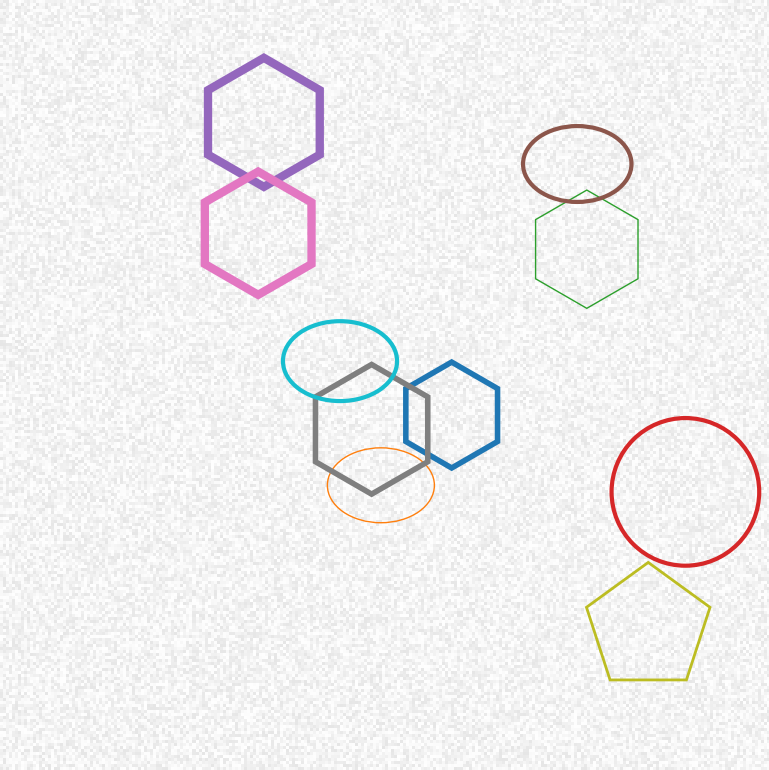[{"shape": "hexagon", "thickness": 2, "radius": 0.34, "center": [0.587, 0.461]}, {"shape": "oval", "thickness": 0.5, "radius": 0.35, "center": [0.495, 0.37]}, {"shape": "hexagon", "thickness": 0.5, "radius": 0.38, "center": [0.762, 0.676]}, {"shape": "circle", "thickness": 1.5, "radius": 0.48, "center": [0.89, 0.361]}, {"shape": "hexagon", "thickness": 3, "radius": 0.42, "center": [0.343, 0.841]}, {"shape": "oval", "thickness": 1.5, "radius": 0.35, "center": [0.75, 0.787]}, {"shape": "hexagon", "thickness": 3, "radius": 0.4, "center": [0.335, 0.697]}, {"shape": "hexagon", "thickness": 2, "radius": 0.42, "center": [0.483, 0.442]}, {"shape": "pentagon", "thickness": 1, "radius": 0.42, "center": [0.842, 0.185]}, {"shape": "oval", "thickness": 1.5, "radius": 0.37, "center": [0.442, 0.531]}]